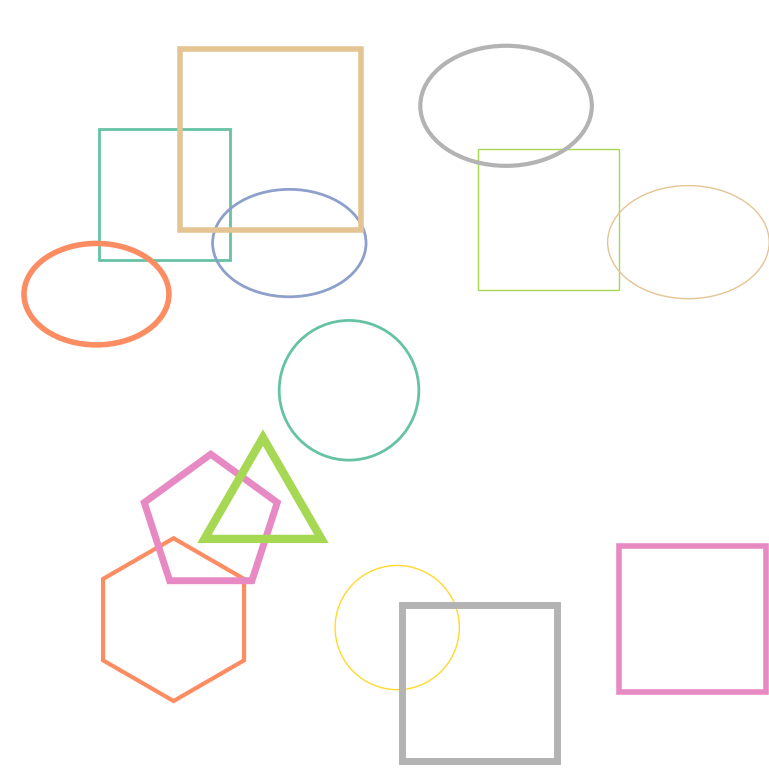[{"shape": "square", "thickness": 1, "radius": 0.42, "center": [0.214, 0.747]}, {"shape": "circle", "thickness": 1, "radius": 0.45, "center": [0.453, 0.493]}, {"shape": "hexagon", "thickness": 1.5, "radius": 0.53, "center": [0.225, 0.195]}, {"shape": "oval", "thickness": 2, "radius": 0.47, "center": [0.125, 0.618]}, {"shape": "oval", "thickness": 1, "radius": 0.5, "center": [0.376, 0.684]}, {"shape": "pentagon", "thickness": 2.5, "radius": 0.45, "center": [0.274, 0.319]}, {"shape": "square", "thickness": 2, "radius": 0.47, "center": [0.899, 0.196]}, {"shape": "triangle", "thickness": 3, "radius": 0.44, "center": [0.342, 0.344]}, {"shape": "square", "thickness": 0.5, "radius": 0.46, "center": [0.712, 0.715]}, {"shape": "circle", "thickness": 0.5, "radius": 0.4, "center": [0.516, 0.185]}, {"shape": "square", "thickness": 2, "radius": 0.59, "center": [0.351, 0.819]}, {"shape": "oval", "thickness": 0.5, "radius": 0.52, "center": [0.894, 0.686]}, {"shape": "oval", "thickness": 1.5, "radius": 0.56, "center": [0.657, 0.863]}, {"shape": "square", "thickness": 2.5, "radius": 0.5, "center": [0.623, 0.113]}]